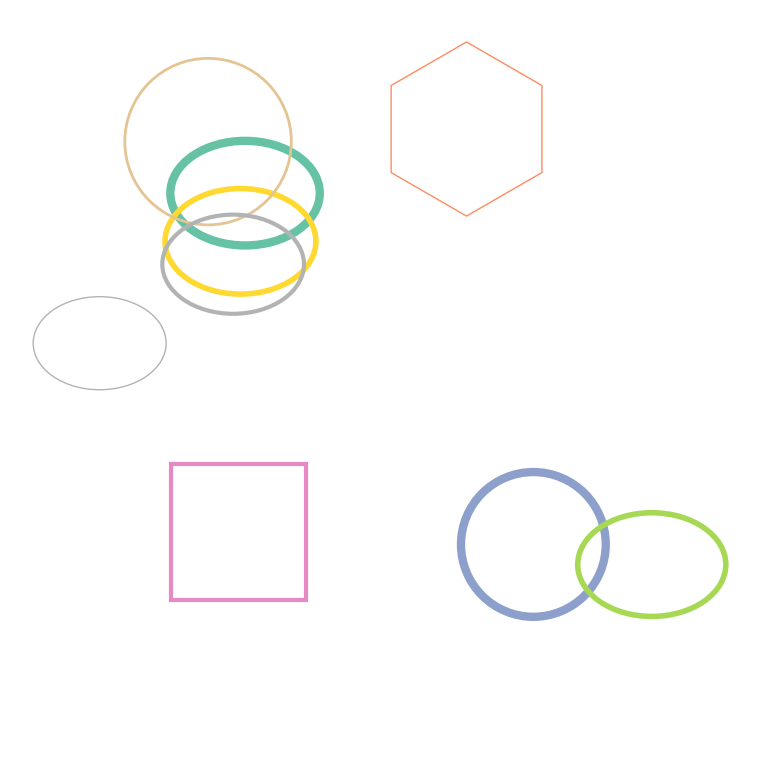[{"shape": "oval", "thickness": 3, "radius": 0.49, "center": [0.318, 0.749]}, {"shape": "hexagon", "thickness": 0.5, "radius": 0.57, "center": [0.606, 0.832]}, {"shape": "circle", "thickness": 3, "radius": 0.47, "center": [0.693, 0.293]}, {"shape": "square", "thickness": 1.5, "radius": 0.44, "center": [0.31, 0.309]}, {"shape": "oval", "thickness": 2, "radius": 0.48, "center": [0.846, 0.267]}, {"shape": "oval", "thickness": 2, "radius": 0.49, "center": [0.312, 0.687]}, {"shape": "circle", "thickness": 1, "radius": 0.54, "center": [0.27, 0.816]}, {"shape": "oval", "thickness": 1.5, "radius": 0.46, "center": [0.303, 0.657]}, {"shape": "oval", "thickness": 0.5, "radius": 0.43, "center": [0.129, 0.554]}]